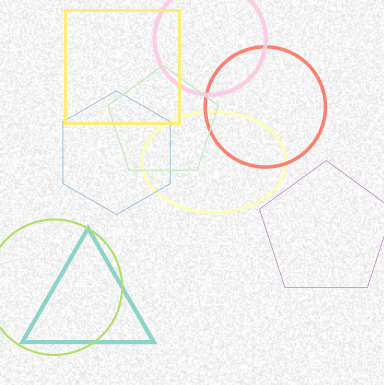[{"shape": "triangle", "thickness": 3, "radius": 0.99, "center": [0.229, 0.21]}, {"shape": "oval", "thickness": 2, "radius": 0.94, "center": [0.556, 0.579]}, {"shape": "circle", "thickness": 2.5, "radius": 0.78, "center": [0.689, 0.722]}, {"shape": "hexagon", "thickness": 0.5, "radius": 0.8, "center": [0.303, 0.603]}, {"shape": "circle", "thickness": 1.5, "radius": 0.88, "center": [0.141, 0.254]}, {"shape": "circle", "thickness": 3, "radius": 0.72, "center": [0.546, 0.898]}, {"shape": "pentagon", "thickness": 0.5, "radius": 0.91, "center": [0.847, 0.401]}, {"shape": "pentagon", "thickness": 1, "radius": 0.75, "center": [0.424, 0.679]}, {"shape": "square", "thickness": 2, "radius": 0.73, "center": [0.317, 0.826]}]